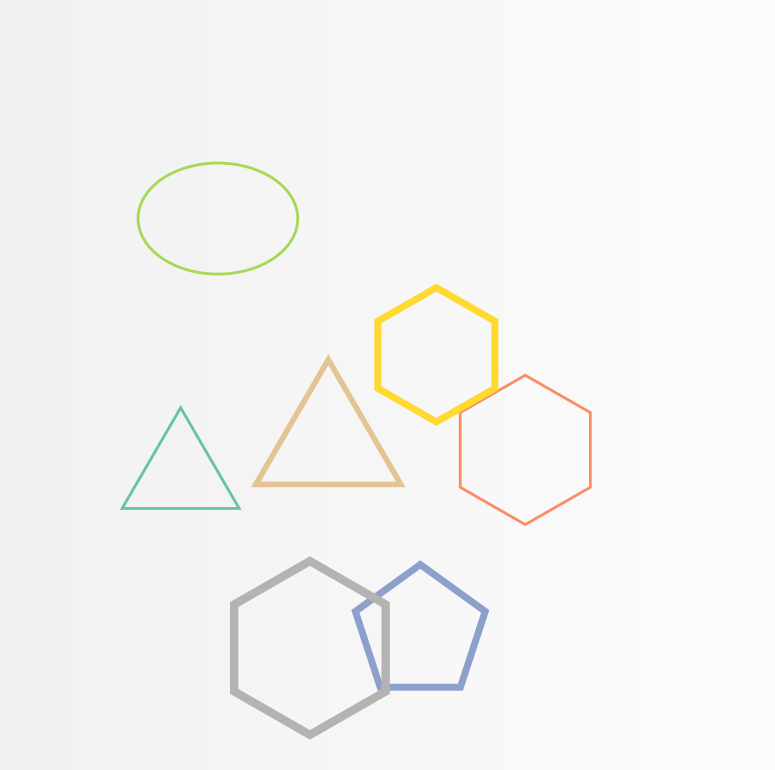[{"shape": "triangle", "thickness": 1, "radius": 0.44, "center": [0.233, 0.383]}, {"shape": "hexagon", "thickness": 1, "radius": 0.48, "center": [0.678, 0.416]}, {"shape": "pentagon", "thickness": 2.5, "radius": 0.44, "center": [0.542, 0.179]}, {"shape": "oval", "thickness": 1, "radius": 0.52, "center": [0.281, 0.716]}, {"shape": "hexagon", "thickness": 2.5, "radius": 0.44, "center": [0.563, 0.539]}, {"shape": "triangle", "thickness": 2, "radius": 0.54, "center": [0.424, 0.425]}, {"shape": "hexagon", "thickness": 3, "radius": 0.56, "center": [0.4, 0.158]}]